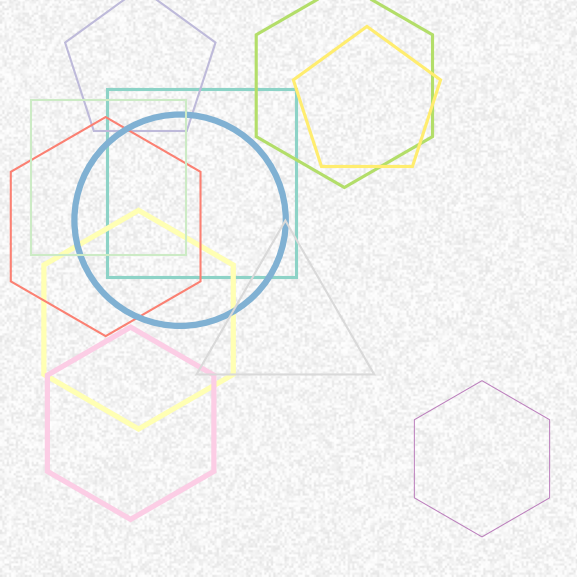[{"shape": "square", "thickness": 1.5, "radius": 0.81, "center": [0.349, 0.683]}, {"shape": "hexagon", "thickness": 2.5, "radius": 0.95, "center": [0.24, 0.446]}, {"shape": "pentagon", "thickness": 1, "radius": 0.68, "center": [0.243, 0.883]}, {"shape": "hexagon", "thickness": 1, "radius": 0.95, "center": [0.183, 0.607]}, {"shape": "circle", "thickness": 3, "radius": 0.92, "center": [0.312, 0.618]}, {"shape": "hexagon", "thickness": 1.5, "radius": 0.88, "center": [0.596, 0.851]}, {"shape": "hexagon", "thickness": 2.5, "radius": 0.83, "center": [0.226, 0.266]}, {"shape": "triangle", "thickness": 1, "radius": 0.89, "center": [0.494, 0.44]}, {"shape": "hexagon", "thickness": 0.5, "radius": 0.68, "center": [0.835, 0.205]}, {"shape": "square", "thickness": 1, "radius": 0.67, "center": [0.188, 0.692]}, {"shape": "pentagon", "thickness": 1.5, "radius": 0.67, "center": [0.635, 0.819]}]